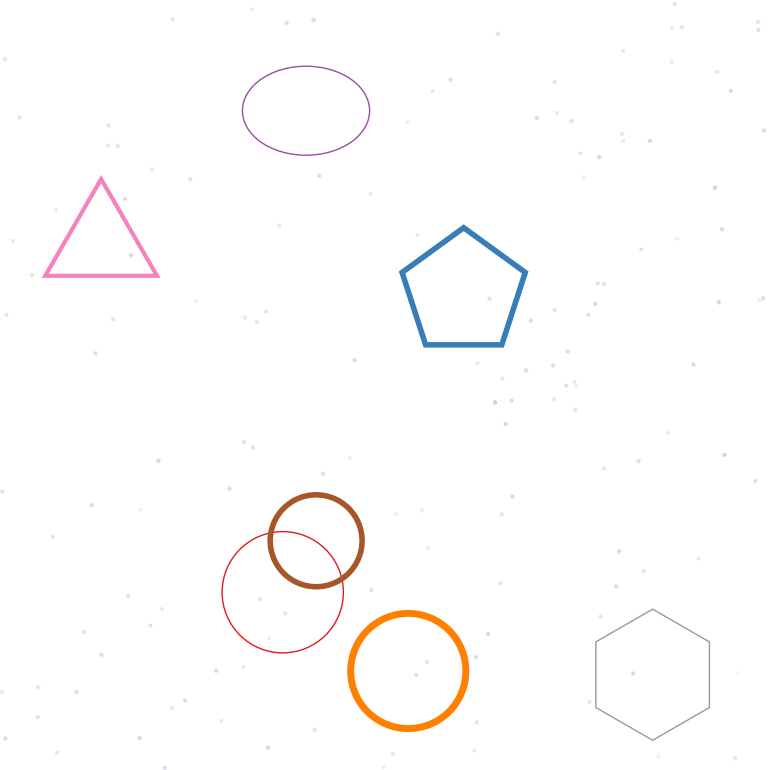[{"shape": "circle", "thickness": 0.5, "radius": 0.39, "center": [0.367, 0.231]}, {"shape": "pentagon", "thickness": 2, "radius": 0.42, "center": [0.602, 0.62]}, {"shape": "oval", "thickness": 0.5, "radius": 0.41, "center": [0.397, 0.856]}, {"shape": "circle", "thickness": 2.5, "radius": 0.37, "center": [0.53, 0.129]}, {"shape": "circle", "thickness": 2, "radius": 0.3, "center": [0.411, 0.298]}, {"shape": "triangle", "thickness": 1.5, "radius": 0.42, "center": [0.131, 0.684]}, {"shape": "hexagon", "thickness": 0.5, "radius": 0.43, "center": [0.848, 0.124]}]